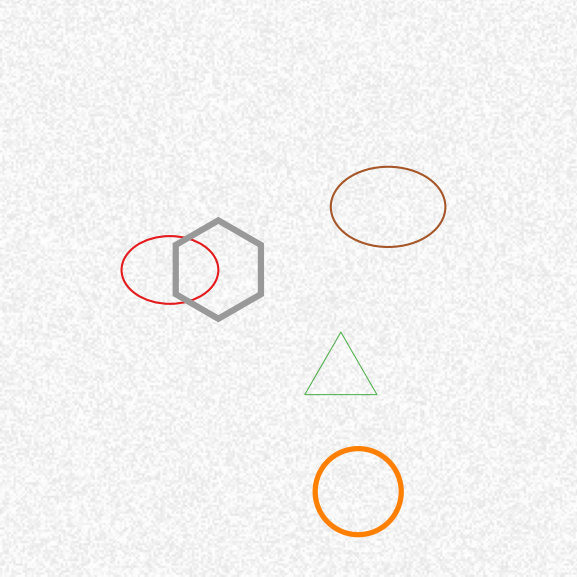[{"shape": "oval", "thickness": 1, "radius": 0.42, "center": [0.294, 0.532]}, {"shape": "triangle", "thickness": 0.5, "radius": 0.36, "center": [0.59, 0.352]}, {"shape": "circle", "thickness": 2.5, "radius": 0.37, "center": [0.62, 0.148]}, {"shape": "oval", "thickness": 1, "radius": 0.5, "center": [0.672, 0.641]}, {"shape": "hexagon", "thickness": 3, "radius": 0.43, "center": [0.378, 0.532]}]